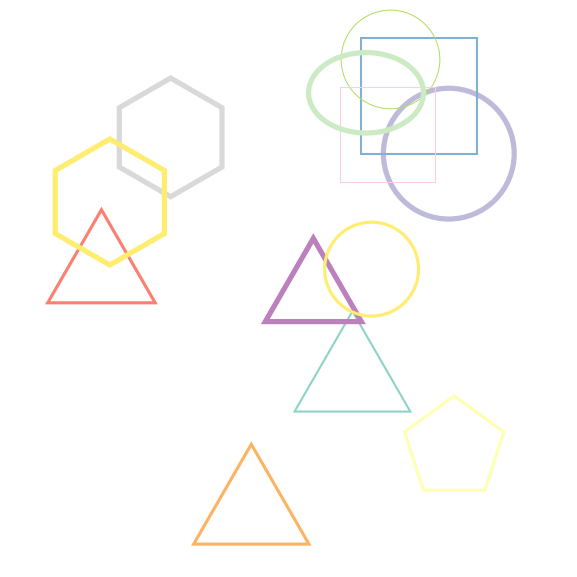[{"shape": "triangle", "thickness": 1, "radius": 0.58, "center": [0.61, 0.344]}, {"shape": "pentagon", "thickness": 1.5, "radius": 0.45, "center": [0.786, 0.223]}, {"shape": "circle", "thickness": 2.5, "radius": 0.57, "center": [0.777, 0.733]}, {"shape": "triangle", "thickness": 1.5, "radius": 0.54, "center": [0.176, 0.529]}, {"shape": "square", "thickness": 1, "radius": 0.5, "center": [0.726, 0.833]}, {"shape": "triangle", "thickness": 1.5, "radius": 0.58, "center": [0.435, 0.115]}, {"shape": "circle", "thickness": 0.5, "radius": 0.43, "center": [0.676, 0.896]}, {"shape": "square", "thickness": 0.5, "radius": 0.41, "center": [0.671, 0.766]}, {"shape": "hexagon", "thickness": 2.5, "radius": 0.51, "center": [0.295, 0.761]}, {"shape": "triangle", "thickness": 2.5, "radius": 0.48, "center": [0.543, 0.49]}, {"shape": "oval", "thickness": 2.5, "radius": 0.5, "center": [0.634, 0.838]}, {"shape": "circle", "thickness": 1.5, "radius": 0.41, "center": [0.643, 0.533]}, {"shape": "hexagon", "thickness": 2.5, "radius": 0.55, "center": [0.19, 0.649]}]